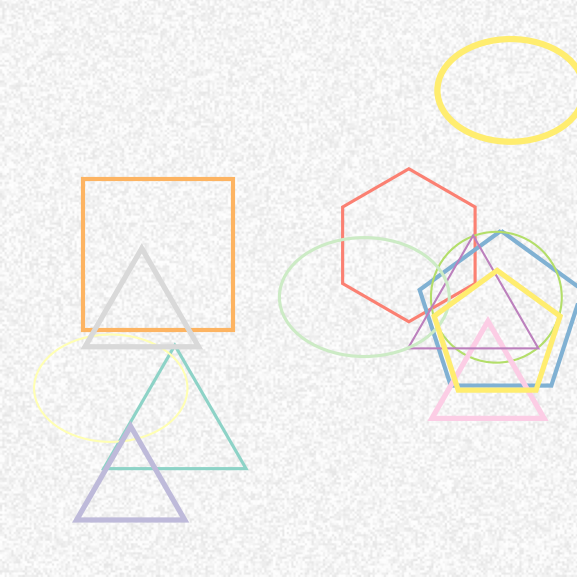[{"shape": "triangle", "thickness": 1.5, "radius": 0.71, "center": [0.303, 0.259]}, {"shape": "oval", "thickness": 1, "radius": 0.66, "center": [0.192, 0.327]}, {"shape": "triangle", "thickness": 2.5, "radius": 0.54, "center": [0.226, 0.153]}, {"shape": "hexagon", "thickness": 1.5, "radius": 0.66, "center": [0.708, 0.574]}, {"shape": "pentagon", "thickness": 2, "radius": 0.74, "center": [0.868, 0.451]}, {"shape": "square", "thickness": 2, "radius": 0.65, "center": [0.274, 0.558]}, {"shape": "circle", "thickness": 1, "radius": 0.57, "center": [0.859, 0.484]}, {"shape": "triangle", "thickness": 2.5, "radius": 0.56, "center": [0.845, 0.331]}, {"shape": "triangle", "thickness": 2.5, "radius": 0.57, "center": [0.246, 0.455]}, {"shape": "triangle", "thickness": 1, "radius": 0.65, "center": [0.819, 0.461]}, {"shape": "oval", "thickness": 1.5, "radius": 0.74, "center": [0.631, 0.485]}, {"shape": "oval", "thickness": 3, "radius": 0.64, "center": [0.884, 0.843]}, {"shape": "pentagon", "thickness": 2.5, "radius": 0.57, "center": [0.861, 0.416]}]